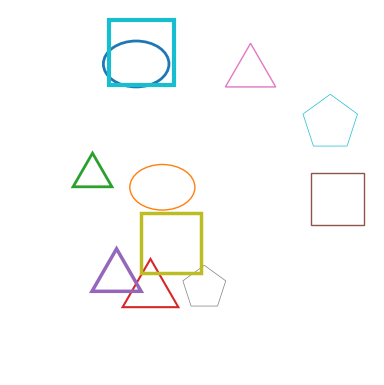[{"shape": "oval", "thickness": 2, "radius": 0.43, "center": [0.354, 0.834]}, {"shape": "oval", "thickness": 1, "radius": 0.42, "center": [0.422, 0.514]}, {"shape": "triangle", "thickness": 2, "radius": 0.29, "center": [0.24, 0.544]}, {"shape": "triangle", "thickness": 1.5, "radius": 0.42, "center": [0.391, 0.244]}, {"shape": "triangle", "thickness": 2.5, "radius": 0.37, "center": [0.303, 0.28]}, {"shape": "square", "thickness": 1, "radius": 0.34, "center": [0.877, 0.483]}, {"shape": "triangle", "thickness": 1, "radius": 0.38, "center": [0.651, 0.812]}, {"shape": "pentagon", "thickness": 0.5, "radius": 0.29, "center": [0.531, 0.252]}, {"shape": "square", "thickness": 2.5, "radius": 0.39, "center": [0.444, 0.369]}, {"shape": "pentagon", "thickness": 0.5, "radius": 0.37, "center": [0.858, 0.681]}, {"shape": "square", "thickness": 3, "radius": 0.42, "center": [0.368, 0.864]}]